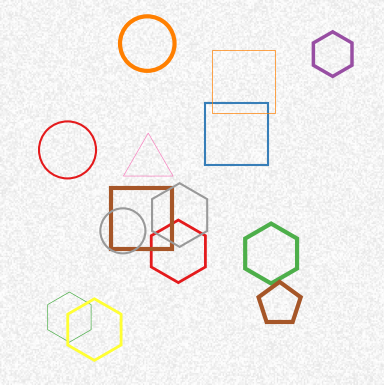[{"shape": "circle", "thickness": 1.5, "radius": 0.37, "center": [0.175, 0.611]}, {"shape": "hexagon", "thickness": 2, "radius": 0.41, "center": [0.463, 0.347]}, {"shape": "square", "thickness": 1.5, "radius": 0.41, "center": [0.614, 0.652]}, {"shape": "hexagon", "thickness": 0.5, "radius": 0.33, "center": [0.18, 0.176]}, {"shape": "hexagon", "thickness": 3, "radius": 0.39, "center": [0.704, 0.341]}, {"shape": "hexagon", "thickness": 2.5, "radius": 0.29, "center": [0.864, 0.859]}, {"shape": "square", "thickness": 0.5, "radius": 0.41, "center": [0.633, 0.788]}, {"shape": "circle", "thickness": 3, "radius": 0.35, "center": [0.383, 0.887]}, {"shape": "hexagon", "thickness": 2, "radius": 0.4, "center": [0.245, 0.144]}, {"shape": "square", "thickness": 3, "radius": 0.39, "center": [0.368, 0.432]}, {"shape": "pentagon", "thickness": 3, "radius": 0.29, "center": [0.726, 0.21]}, {"shape": "triangle", "thickness": 0.5, "radius": 0.37, "center": [0.385, 0.58]}, {"shape": "circle", "thickness": 1.5, "radius": 0.29, "center": [0.319, 0.4]}, {"shape": "hexagon", "thickness": 1.5, "radius": 0.41, "center": [0.467, 0.441]}]